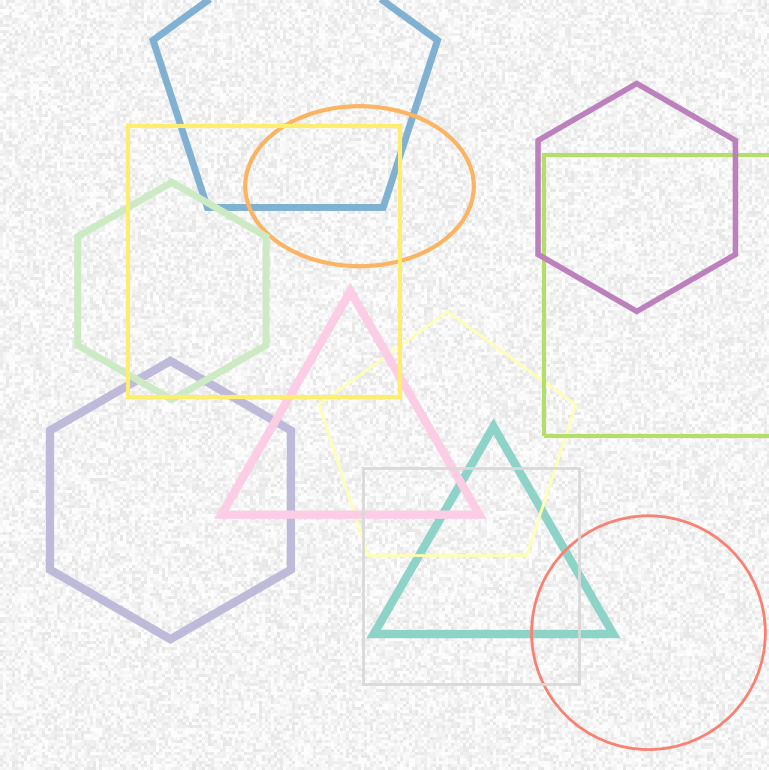[{"shape": "triangle", "thickness": 3, "radius": 0.9, "center": [0.641, 0.266]}, {"shape": "pentagon", "thickness": 1, "radius": 0.88, "center": [0.581, 0.42]}, {"shape": "hexagon", "thickness": 3, "radius": 0.9, "center": [0.221, 0.351]}, {"shape": "circle", "thickness": 1, "radius": 0.76, "center": [0.842, 0.178]}, {"shape": "pentagon", "thickness": 2.5, "radius": 0.97, "center": [0.383, 0.888]}, {"shape": "oval", "thickness": 1.5, "radius": 0.74, "center": [0.467, 0.758]}, {"shape": "square", "thickness": 1.5, "radius": 0.91, "center": [0.889, 0.616]}, {"shape": "triangle", "thickness": 3, "radius": 0.97, "center": [0.455, 0.428]}, {"shape": "square", "thickness": 1, "radius": 0.7, "center": [0.612, 0.252]}, {"shape": "hexagon", "thickness": 2, "radius": 0.74, "center": [0.827, 0.744]}, {"shape": "hexagon", "thickness": 2.5, "radius": 0.71, "center": [0.223, 0.622]}, {"shape": "square", "thickness": 1.5, "radius": 0.88, "center": [0.343, 0.66]}]